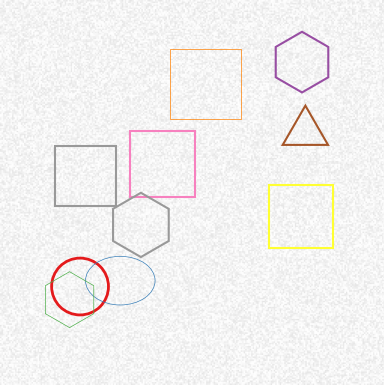[{"shape": "circle", "thickness": 2, "radius": 0.37, "center": [0.208, 0.256]}, {"shape": "oval", "thickness": 0.5, "radius": 0.45, "center": [0.312, 0.271]}, {"shape": "hexagon", "thickness": 0.5, "radius": 0.36, "center": [0.181, 0.222]}, {"shape": "hexagon", "thickness": 1.5, "radius": 0.39, "center": [0.784, 0.839]}, {"shape": "square", "thickness": 0.5, "radius": 0.46, "center": [0.534, 0.781]}, {"shape": "square", "thickness": 1.5, "radius": 0.41, "center": [0.782, 0.438]}, {"shape": "triangle", "thickness": 1.5, "radius": 0.34, "center": [0.793, 0.658]}, {"shape": "square", "thickness": 1.5, "radius": 0.43, "center": [0.421, 0.574]}, {"shape": "square", "thickness": 1.5, "radius": 0.39, "center": [0.223, 0.543]}, {"shape": "hexagon", "thickness": 1.5, "radius": 0.42, "center": [0.366, 0.416]}]